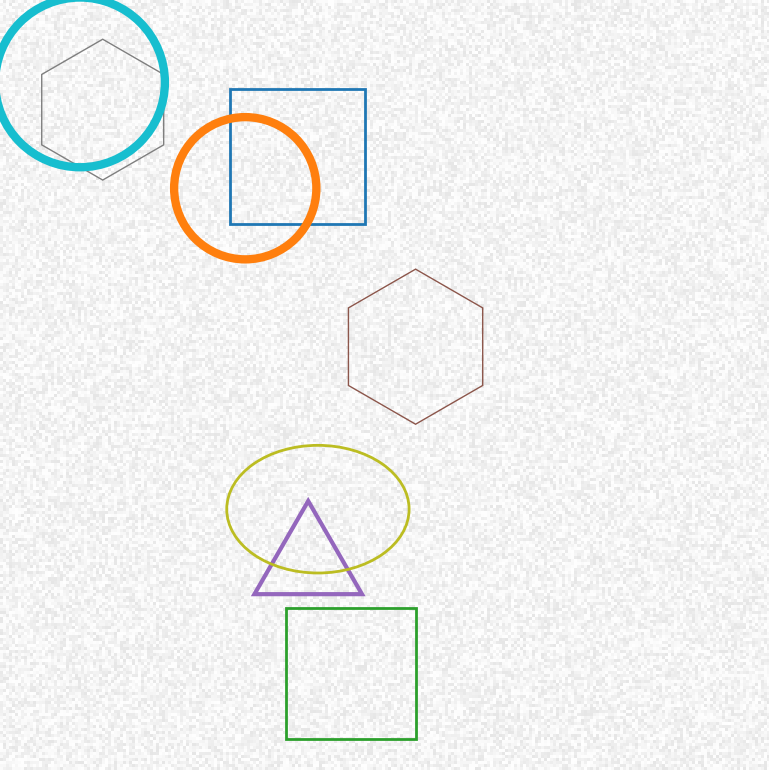[{"shape": "square", "thickness": 1, "radius": 0.44, "center": [0.387, 0.797]}, {"shape": "circle", "thickness": 3, "radius": 0.46, "center": [0.318, 0.756]}, {"shape": "square", "thickness": 1, "radius": 0.42, "center": [0.456, 0.125]}, {"shape": "triangle", "thickness": 1.5, "radius": 0.4, "center": [0.4, 0.269]}, {"shape": "hexagon", "thickness": 0.5, "radius": 0.5, "center": [0.54, 0.55]}, {"shape": "hexagon", "thickness": 0.5, "radius": 0.46, "center": [0.133, 0.858]}, {"shape": "oval", "thickness": 1, "radius": 0.59, "center": [0.413, 0.339]}, {"shape": "circle", "thickness": 3, "radius": 0.55, "center": [0.104, 0.893]}]